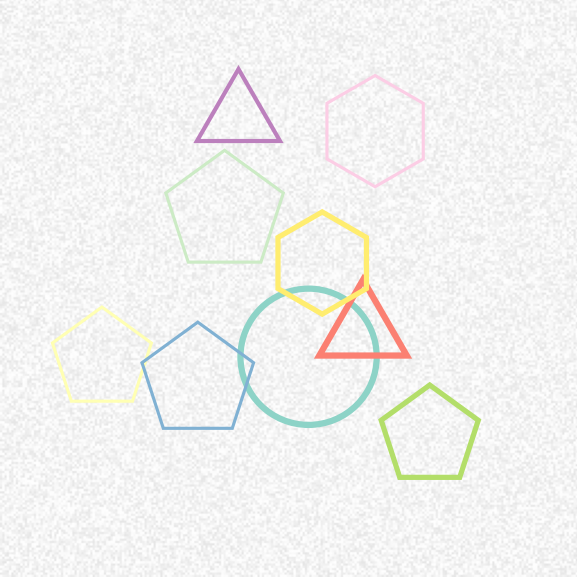[{"shape": "circle", "thickness": 3, "radius": 0.59, "center": [0.534, 0.381]}, {"shape": "pentagon", "thickness": 1.5, "radius": 0.45, "center": [0.176, 0.377]}, {"shape": "triangle", "thickness": 3, "radius": 0.44, "center": [0.629, 0.427]}, {"shape": "pentagon", "thickness": 1.5, "radius": 0.51, "center": [0.343, 0.34]}, {"shape": "pentagon", "thickness": 2.5, "radius": 0.44, "center": [0.744, 0.244]}, {"shape": "hexagon", "thickness": 1.5, "radius": 0.48, "center": [0.65, 0.772]}, {"shape": "triangle", "thickness": 2, "radius": 0.42, "center": [0.413, 0.796]}, {"shape": "pentagon", "thickness": 1.5, "radius": 0.54, "center": [0.389, 0.632]}, {"shape": "hexagon", "thickness": 2.5, "radius": 0.44, "center": [0.558, 0.544]}]